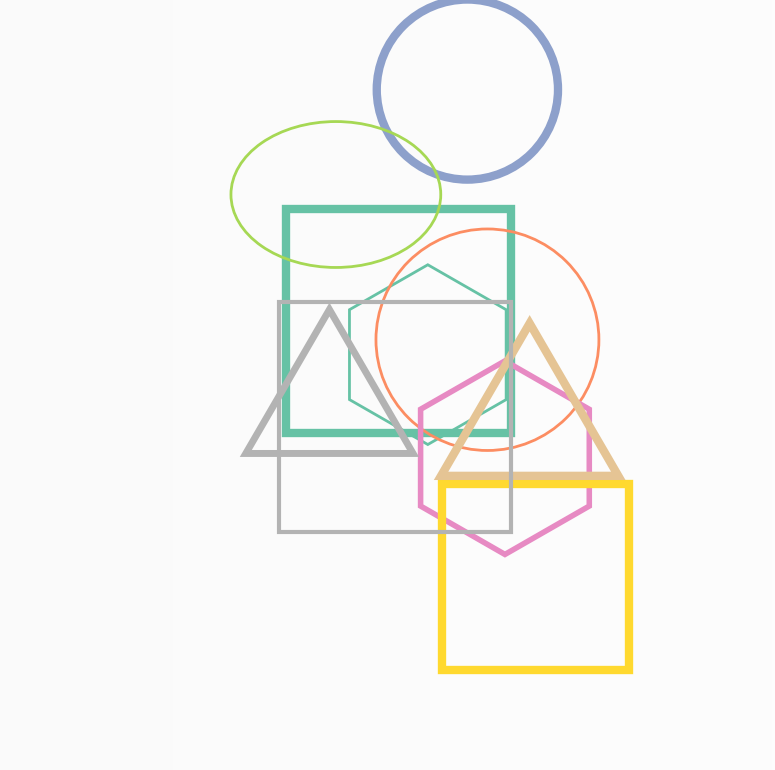[{"shape": "square", "thickness": 3, "radius": 0.73, "center": [0.514, 0.583]}, {"shape": "hexagon", "thickness": 1, "radius": 0.58, "center": [0.552, 0.539]}, {"shape": "circle", "thickness": 1, "radius": 0.72, "center": [0.629, 0.559]}, {"shape": "circle", "thickness": 3, "radius": 0.58, "center": [0.603, 0.884]}, {"shape": "hexagon", "thickness": 2, "radius": 0.63, "center": [0.652, 0.406]}, {"shape": "oval", "thickness": 1, "radius": 0.68, "center": [0.433, 0.747]}, {"shape": "square", "thickness": 3, "radius": 0.6, "center": [0.691, 0.251]}, {"shape": "triangle", "thickness": 3, "radius": 0.66, "center": [0.683, 0.448]}, {"shape": "triangle", "thickness": 2.5, "radius": 0.62, "center": [0.425, 0.473]}, {"shape": "square", "thickness": 1.5, "radius": 0.75, "center": [0.51, 0.459]}]